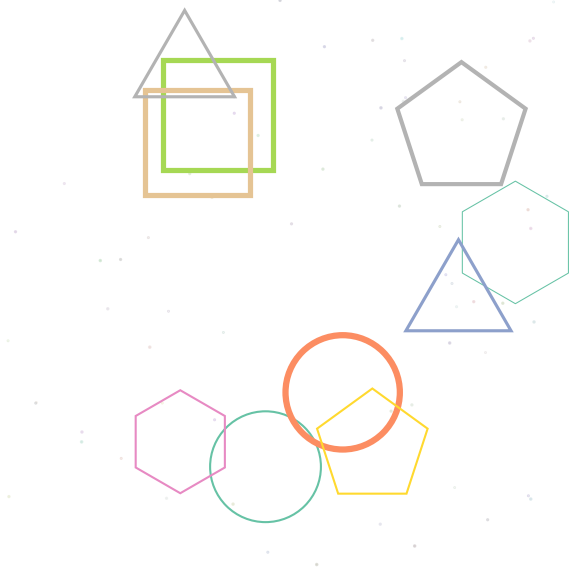[{"shape": "hexagon", "thickness": 0.5, "radius": 0.53, "center": [0.892, 0.579]}, {"shape": "circle", "thickness": 1, "radius": 0.48, "center": [0.46, 0.191]}, {"shape": "circle", "thickness": 3, "radius": 0.49, "center": [0.593, 0.32]}, {"shape": "triangle", "thickness": 1.5, "radius": 0.53, "center": [0.794, 0.479]}, {"shape": "hexagon", "thickness": 1, "radius": 0.45, "center": [0.312, 0.234]}, {"shape": "square", "thickness": 2.5, "radius": 0.47, "center": [0.377, 0.8]}, {"shape": "pentagon", "thickness": 1, "radius": 0.5, "center": [0.645, 0.226]}, {"shape": "square", "thickness": 2.5, "radius": 0.45, "center": [0.341, 0.752]}, {"shape": "pentagon", "thickness": 2, "radius": 0.58, "center": [0.799, 0.775]}, {"shape": "triangle", "thickness": 1.5, "radius": 0.5, "center": [0.32, 0.881]}]